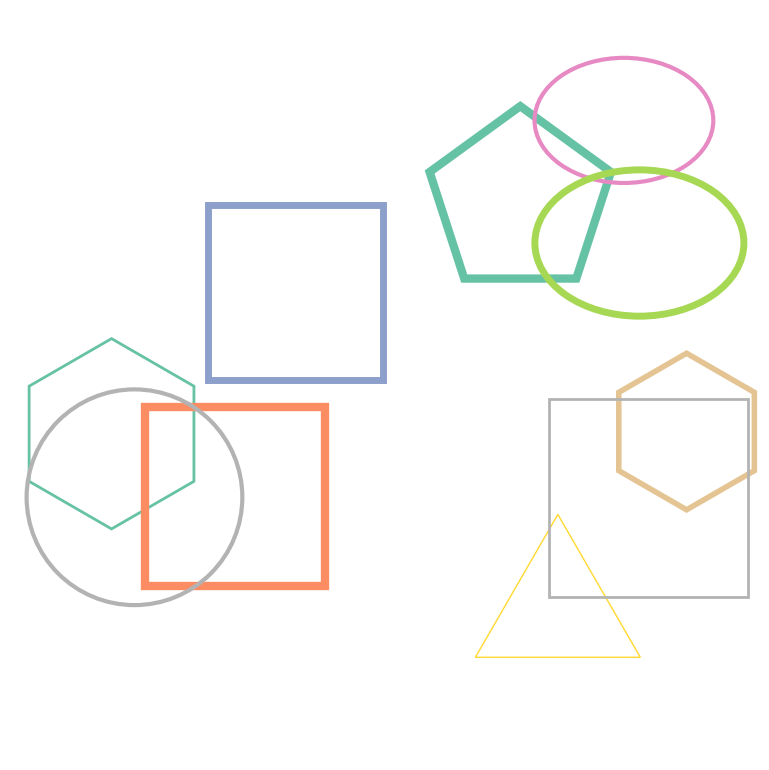[{"shape": "hexagon", "thickness": 1, "radius": 0.62, "center": [0.145, 0.437]}, {"shape": "pentagon", "thickness": 3, "radius": 0.62, "center": [0.676, 0.738]}, {"shape": "square", "thickness": 3, "radius": 0.58, "center": [0.305, 0.355]}, {"shape": "square", "thickness": 2.5, "radius": 0.57, "center": [0.384, 0.62]}, {"shape": "oval", "thickness": 1.5, "radius": 0.58, "center": [0.81, 0.844]}, {"shape": "oval", "thickness": 2.5, "radius": 0.68, "center": [0.83, 0.684]}, {"shape": "triangle", "thickness": 0.5, "radius": 0.62, "center": [0.724, 0.208]}, {"shape": "hexagon", "thickness": 2, "radius": 0.51, "center": [0.892, 0.44]}, {"shape": "square", "thickness": 1, "radius": 0.64, "center": [0.842, 0.354]}, {"shape": "circle", "thickness": 1.5, "radius": 0.7, "center": [0.175, 0.354]}]